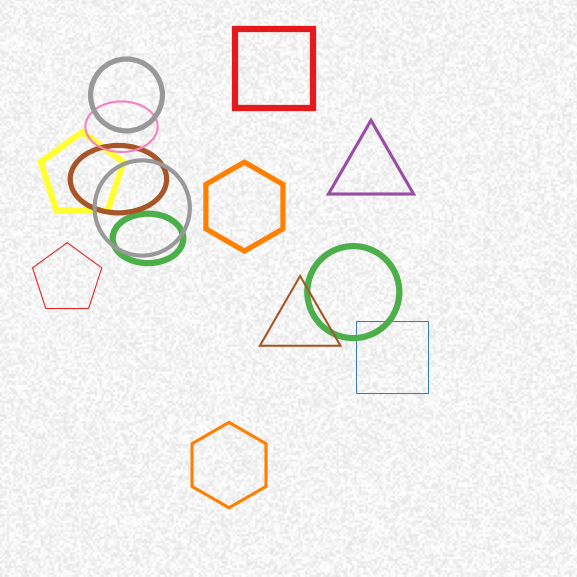[{"shape": "square", "thickness": 3, "radius": 0.34, "center": [0.474, 0.88]}, {"shape": "pentagon", "thickness": 0.5, "radius": 0.32, "center": [0.116, 0.516]}, {"shape": "square", "thickness": 0.5, "radius": 0.31, "center": [0.678, 0.382]}, {"shape": "circle", "thickness": 3, "radius": 0.4, "center": [0.612, 0.493]}, {"shape": "oval", "thickness": 3, "radius": 0.31, "center": [0.256, 0.586]}, {"shape": "triangle", "thickness": 1.5, "radius": 0.43, "center": [0.642, 0.706]}, {"shape": "hexagon", "thickness": 2.5, "radius": 0.39, "center": [0.423, 0.641]}, {"shape": "hexagon", "thickness": 1.5, "radius": 0.37, "center": [0.397, 0.194]}, {"shape": "pentagon", "thickness": 3, "radius": 0.38, "center": [0.142, 0.695]}, {"shape": "oval", "thickness": 2.5, "radius": 0.42, "center": [0.205, 0.689]}, {"shape": "triangle", "thickness": 1, "radius": 0.4, "center": [0.52, 0.441]}, {"shape": "oval", "thickness": 1, "radius": 0.31, "center": [0.21, 0.78]}, {"shape": "circle", "thickness": 2.5, "radius": 0.31, "center": [0.219, 0.835]}, {"shape": "circle", "thickness": 2, "radius": 0.41, "center": [0.246, 0.639]}]